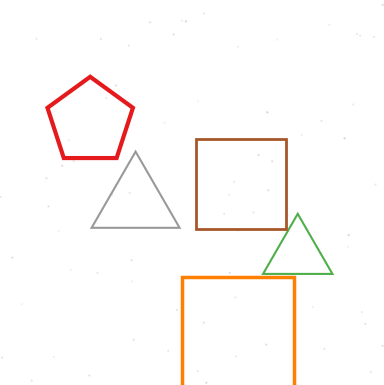[{"shape": "pentagon", "thickness": 3, "radius": 0.58, "center": [0.234, 0.684]}, {"shape": "triangle", "thickness": 1.5, "radius": 0.52, "center": [0.773, 0.341]}, {"shape": "square", "thickness": 2.5, "radius": 0.73, "center": [0.619, 0.135]}, {"shape": "square", "thickness": 2, "radius": 0.58, "center": [0.626, 0.522]}, {"shape": "triangle", "thickness": 1.5, "radius": 0.66, "center": [0.352, 0.474]}]